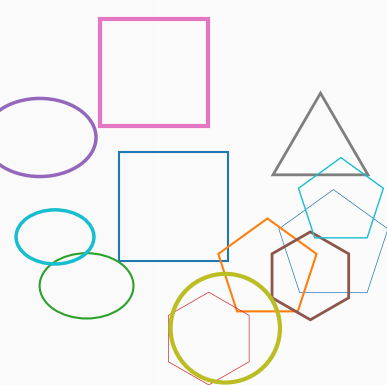[{"shape": "square", "thickness": 1.5, "radius": 0.71, "center": [0.448, 0.463]}, {"shape": "pentagon", "thickness": 0.5, "radius": 0.74, "center": [0.86, 0.36]}, {"shape": "pentagon", "thickness": 1.5, "radius": 0.67, "center": [0.69, 0.299]}, {"shape": "oval", "thickness": 1.5, "radius": 0.61, "center": [0.223, 0.258]}, {"shape": "hexagon", "thickness": 0.5, "radius": 0.6, "center": [0.539, 0.121]}, {"shape": "oval", "thickness": 2.5, "radius": 0.72, "center": [0.103, 0.643]}, {"shape": "hexagon", "thickness": 2, "radius": 0.57, "center": [0.801, 0.284]}, {"shape": "square", "thickness": 3, "radius": 0.69, "center": [0.397, 0.811]}, {"shape": "triangle", "thickness": 2, "radius": 0.71, "center": [0.827, 0.617]}, {"shape": "circle", "thickness": 3, "radius": 0.71, "center": [0.581, 0.148]}, {"shape": "pentagon", "thickness": 1, "radius": 0.58, "center": [0.88, 0.475]}, {"shape": "oval", "thickness": 2.5, "radius": 0.5, "center": [0.142, 0.385]}]